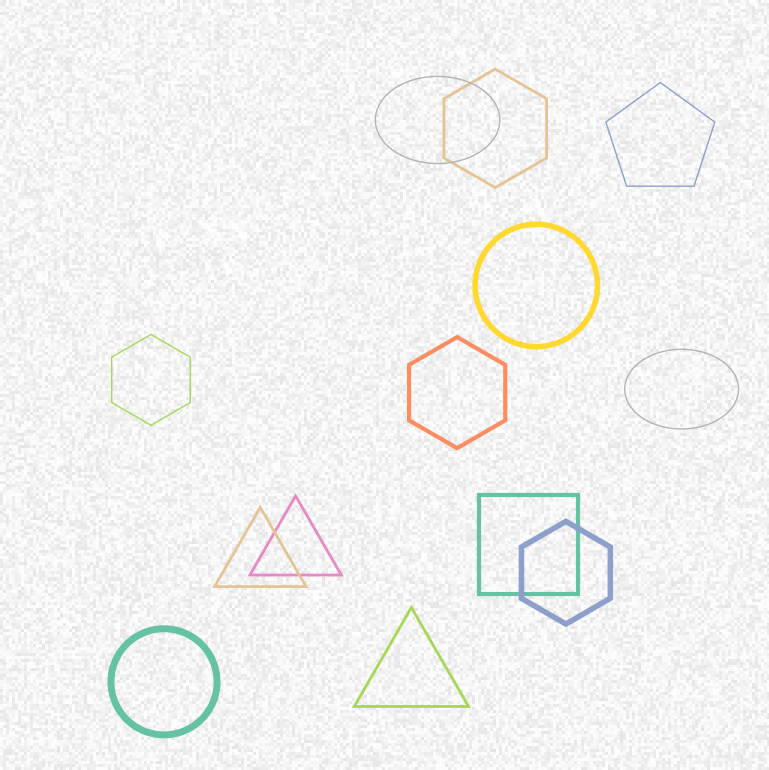[{"shape": "square", "thickness": 1.5, "radius": 0.32, "center": [0.686, 0.293]}, {"shape": "circle", "thickness": 2.5, "radius": 0.34, "center": [0.213, 0.115]}, {"shape": "hexagon", "thickness": 1.5, "radius": 0.36, "center": [0.594, 0.49]}, {"shape": "hexagon", "thickness": 2, "radius": 0.33, "center": [0.735, 0.256]}, {"shape": "pentagon", "thickness": 0.5, "radius": 0.37, "center": [0.858, 0.818]}, {"shape": "triangle", "thickness": 1, "radius": 0.34, "center": [0.384, 0.287]}, {"shape": "triangle", "thickness": 1, "radius": 0.43, "center": [0.534, 0.125]}, {"shape": "hexagon", "thickness": 0.5, "radius": 0.29, "center": [0.196, 0.507]}, {"shape": "circle", "thickness": 2, "radius": 0.4, "center": [0.697, 0.629]}, {"shape": "hexagon", "thickness": 1, "radius": 0.38, "center": [0.643, 0.833]}, {"shape": "triangle", "thickness": 1, "radius": 0.34, "center": [0.338, 0.272]}, {"shape": "oval", "thickness": 0.5, "radius": 0.4, "center": [0.568, 0.844]}, {"shape": "oval", "thickness": 0.5, "radius": 0.37, "center": [0.885, 0.495]}]